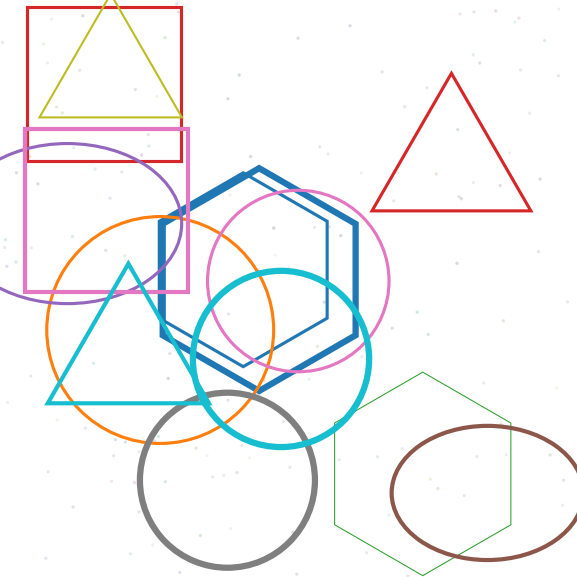[{"shape": "hexagon", "thickness": 3, "radius": 0.96, "center": [0.449, 0.515]}, {"shape": "hexagon", "thickness": 1.5, "radius": 0.84, "center": [0.421, 0.532]}, {"shape": "circle", "thickness": 1.5, "radius": 0.98, "center": [0.277, 0.428]}, {"shape": "hexagon", "thickness": 0.5, "radius": 0.88, "center": [0.732, 0.179]}, {"shape": "square", "thickness": 1.5, "radius": 0.67, "center": [0.18, 0.854]}, {"shape": "triangle", "thickness": 1.5, "radius": 0.79, "center": [0.782, 0.713]}, {"shape": "oval", "thickness": 1.5, "radius": 0.99, "center": [0.117, 0.612]}, {"shape": "oval", "thickness": 2, "radius": 0.83, "center": [0.844, 0.146]}, {"shape": "circle", "thickness": 1.5, "radius": 0.79, "center": [0.517, 0.513]}, {"shape": "square", "thickness": 2, "radius": 0.71, "center": [0.184, 0.635]}, {"shape": "circle", "thickness": 3, "radius": 0.76, "center": [0.394, 0.168]}, {"shape": "triangle", "thickness": 1, "radius": 0.71, "center": [0.192, 0.867]}, {"shape": "circle", "thickness": 3, "radius": 0.76, "center": [0.487, 0.378]}, {"shape": "triangle", "thickness": 2, "radius": 0.81, "center": [0.222, 0.381]}]